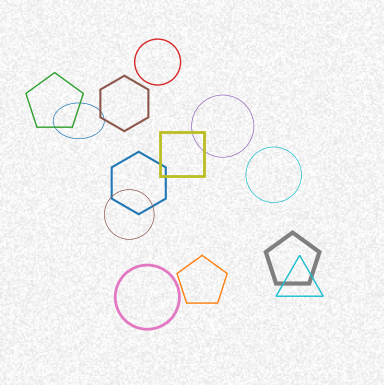[{"shape": "hexagon", "thickness": 1.5, "radius": 0.41, "center": [0.36, 0.525]}, {"shape": "oval", "thickness": 0.5, "radius": 0.33, "center": [0.205, 0.686]}, {"shape": "pentagon", "thickness": 1, "radius": 0.34, "center": [0.525, 0.268]}, {"shape": "pentagon", "thickness": 1, "radius": 0.39, "center": [0.142, 0.733]}, {"shape": "circle", "thickness": 1, "radius": 0.3, "center": [0.409, 0.839]}, {"shape": "circle", "thickness": 0.5, "radius": 0.4, "center": [0.579, 0.672]}, {"shape": "circle", "thickness": 0.5, "radius": 0.32, "center": [0.336, 0.443]}, {"shape": "hexagon", "thickness": 1.5, "radius": 0.36, "center": [0.323, 0.731]}, {"shape": "circle", "thickness": 2, "radius": 0.42, "center": [0.383, 0.228]}, {"shape": "pentagon", "thickness": 3, "radius": 0.37, "center": [0.76, 0.323]}, {"shape": "square", "thickness": 2, "radius": 0.29, "center": [0.473, 0.599]}, {"shape": "circle", "thickness": 0.5, "radius": 0.36, "center": [0.711, 0.546]}, {"shape": "triangle", "thickness": 1, "radius": 0.35, "center": [0.778, 0.266]}]